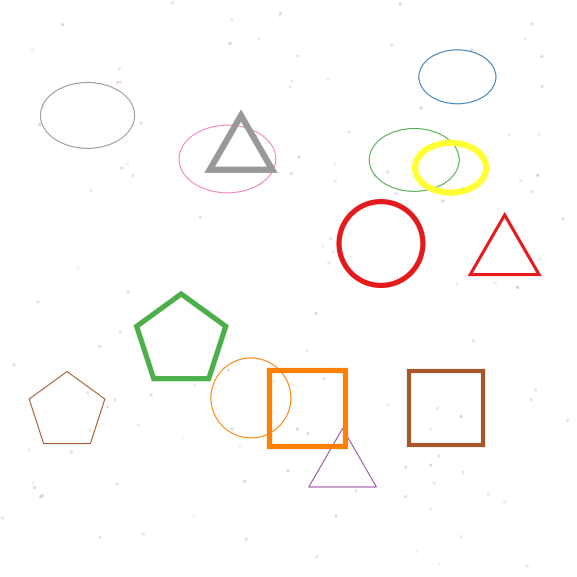[{"shape": "triangle", "thickness": 1.5, "radius": 0.34, "center": [0.874, 0.558]}, {"shape": "circle", "thickness": 2.5, "radius": 0.36, "center": [0.66, 0.577]}, {"shape": "oval", "thickness": 0.5, "radius": 0.33, "center": [0.792, 0.866]}, {"shape": "pentagon", "thickness": 2.5, "radius": 0.41, "center": [0.314, 0.409]}, {"shape": "oval", "thickness": 0.5, "radius": 0.39, "center": [0.717, 0.722]}, {"shape": "triangle", "thickness": 0.5, "radius": 0.34, "center": [0.593, 0.19]}, {"shape": "circle", "thickness": 0.5, "radius": 0.35, "center": [0.434, 0.31]}, {"shape": "square", "thickness": 2.5, "radius": 0.33, "center": [0.532, 0.293]}, {"shape": "oval", "thickness": 3, "radius": 0.31, "center": [0.78, 0.709]}, {"shape": "pentagon", "thickness": 0.5, "radius": 0.34, "center": [0.116, 0.287]}, {"shape": "square", "thickness": 2, "radius": 0.32, "center": [0.773, 0.293]}, {"shape": "oval", "thickness": 0.5, "radius": 0.42, "center": [0.394, 0.724]}, {"shape": "triangle", "thickness": 3, "radius": 0.31, "center": [0.417, 0.736]}, {"shape": "oval", "thickness": 0.5, "radius": 0.41, "center": [0.152, 0.799]}]